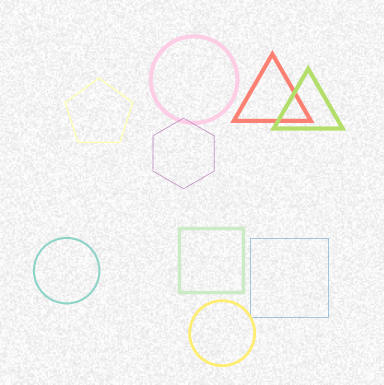[{"shape": "circle", "thickness": 1.5, "radius": 0.43, "center": [0.173, 0.297]}, {"shape": "pentagon", "thickness": 1, "radius": 0.46, "center": [0.257, 0.705]}, {"shape": "triangle", "thickness": 3, "radius": 0.58, "center": [0.707, 0.744]}, {"shape": "square", "thickness": 0.5, "radius": 0.51, "center": [0.751, 0.279]}, {"shape": "triangle", "thickness": 3, "radius": 0.52, "center": [0.801, 0.718]}, {"shape": "circle", "thickness": 3, "radius": 0.56, "center": [0.504, 0.793]}, {"shape": "hexagon", "thickness": 0.5, "radius": 0.46, "center": [0.477, 0.601]}, {"shape": "square", "thickness": 2.5, "radius": 0.42, "center": [0.548, 0.324]}, {"shape": "circle", "thickness": 2, "radius": 0.42, "center": [0.577, 0.135]}]